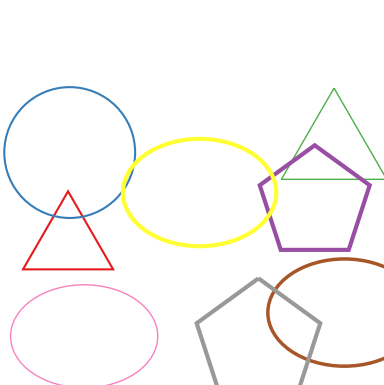[{"shape": "triangle", "thickness": 1.5, "radius": 0.68, "center": [0.177, 0.368]}, {"shape": "circle", "thickness": 1.5, "radius": 0.85, "center": [0.181, 0.604]}, {"shape": "triangle", "thickness": 1, "radius": 0.79, "center": [0.868, 0.613]}, {"shape": "pentagon", "thickness": 3, "radius": 0.75, "center": [0.817, 0.472]}, {"shape": "oval", "thickness": 3, "radius": 1.0, "center": [0.518, 0.5]}, {"shape": "oval", "thickness": 2.5, "radius": 0.99, "center": [0.895, 0.188]}, {"shape": "oval", "thickness": 1, "radius": 0.96, "center": [0.219, 0.126]}, {"shape": "pentagon", "thickness": 3, "radius": 0.84, "center": [0.671, 0.108]}]